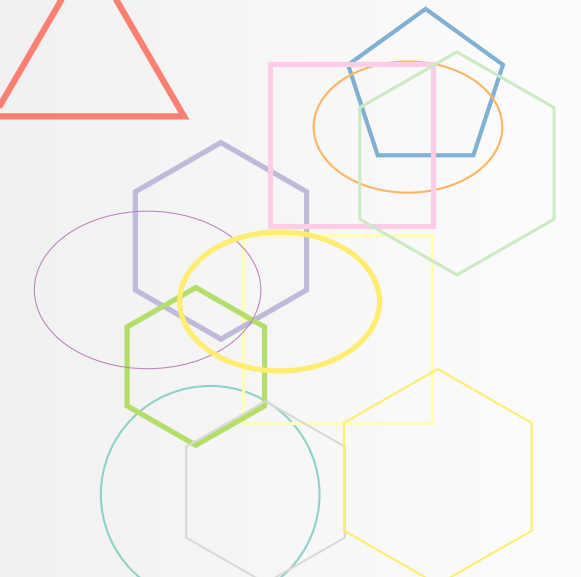[{"shape": "circle", "thickness": 1, "radius": 0.94, "center": [0.362, 0.143]}, {"shape": "square", "thickness": 1.5, "radius": 0.81, "center": [0.581, 0.429]}, {"shape": "hexagon", "thickness": 2.5, "radius": 0.85, "center": [0.38, 0.582]}, {"shape": "triangle", "thickness": 3, "radius": 0.95, "center": [0.153, 0.892]}, {"shape": "pentagon", "thickness": 2, "radius": 0.7, "center": [0.732, 0.844]}, {"shape": "oval", "thickness": 1, "radius": 0.81, "center": [0.702, 0.779]}, {"shape": "hexagon", "thickness": 2.5, "radius": 0.68, "center": [0.337, 0.365]}, {"shape": "square", "thickness": 2.5, "radius": 0.7, "center": [0.604, 0.749]}, {"shape": "hexagon", "thickness": 1, "radius": 0.79, "center": [0.457, 0.147]}, {"shape": "oval", "thickness": 0.5, "radius": 0.97, "center": [0.254, 0.497]}, {"shape": "hexagon", "thickness": 1.5, "radius": 0.97, "center": [0.786, 0.716]}, {"shape": "oval", "thickness": 2.5, "radius": 0.86, "center": [0.481, 0.477]}, {"shape": "hexagon", "thickness": 1, "radius": 0.93, "center": [0.753, 0.174]}]